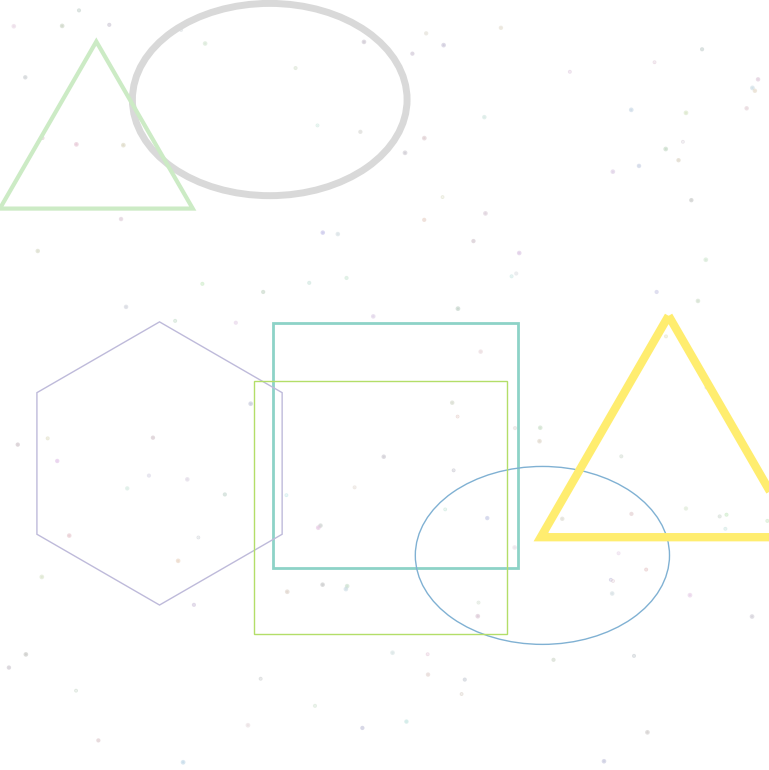[{"shape": "square", "thickness": 1, "radius": 0.8, "center": [0.513, 0.421]}, {"shape": "hexagon", "thickness": 0.5, "radius": 0.92, "center": [0.207, 0.398]}, {"shape": "oval", "thickness": 0.5, "radius": 0.83, "center": [0.704, 0.279]}, {"shape": "square", "thickness": 0.5, "radius": 0.82, "center": [0.494, 0.341]}, {"shape": "oval", "thickness": 2.5, "radius": 0.89, "center": [0.35, 0.871]}, {"shape": "triangle", "thickness": 1.5, "radius": 0.72, "center": [0.125, 0.801]}, {"shape": "triangle", "thickness": 3, "radius": 0.96, "center": [0.868, 0.398]}]